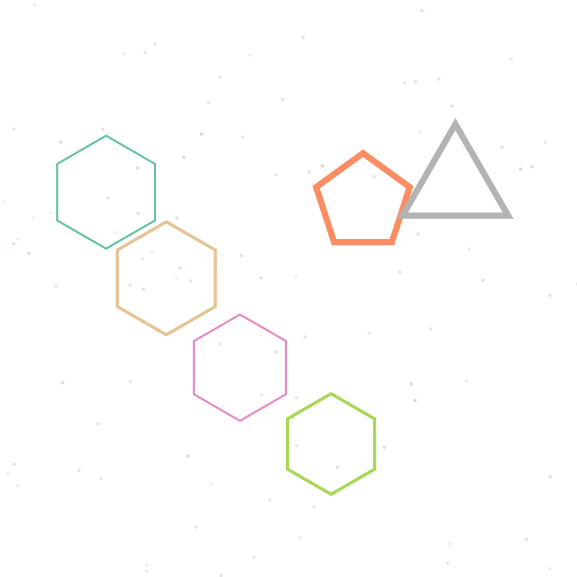[{"shape": "hexagon", "thickness": 1, "radius": 0.49, "center": [0.184, 0.666]}, {"shape": "pentagon", "thickness": 3, "radius": 0.43, "center": [0.629, 0.649]}, {"shape": "hexagon", "thickness": 1, "radius": 0.46, "center": [0.415, 0.362]}, {"shape": "hexagon", "thickness": 1.5, "radius": 0.44, "center": [0.573, 0.23]}, {"shape": "hexagon", "thickness": 1.5, "radius": 0.49, "center": [0.288, 0.517]}, {"shape": "triangle", "thickness": 3, "radius": 0.53, "center": [0.789, 0.679]}]